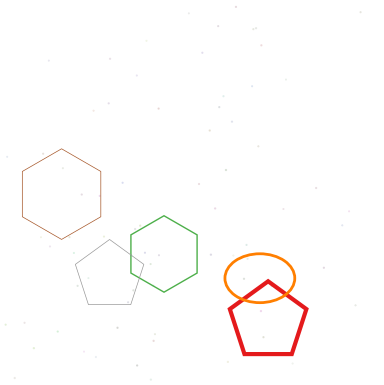[{"shape": "pentagon", "thickness": 3, "radius": 0.52, "center": [0.696, 0.165]}, {"shape": "hexagon", "thickness": 1, "radius": 0.5, "center": [0.426, 0.34]}, {"shape": "oval", "thickness": 2, "radius": 0.45, "center": [0.675, 0.277]}, {"shape": "hexagon", "thickness": 0.5, "radius": 0.59, "center": [0.16, 0.496]}, {"shape": "pentagon", "thickness": 0.5, "radius": 0.47, "center": [0.285, 0.284]}]